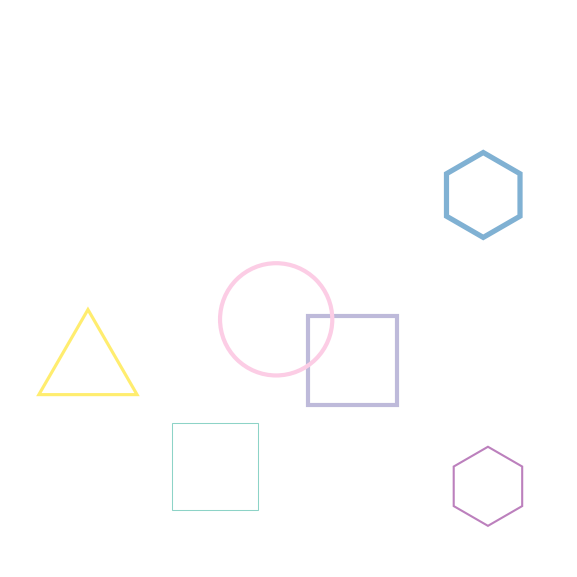[{"shape": "square", "thickness": 0.5, "radius": 0.38, "center": [0.372, 0.192]}, {"shape": "square", "thickness": 2, "radius": 0.38, "center": [0.61, 0.375]}, {"shape": "hexagon", "thickness": 2.5, "radius": 0.37, "center": [0.837, 0.662]}, {"shape": "circle", "thickness": 2, "radius": 0.49, "center": [0.478, 0.446]}, {"shape": "hexagon", "thickness": 1, "radius": 0.34, "center": [0.845, 0.157]}, {"shape": "triangle", "thickness": 1.5, "radius": 0.49, "center": [0.152, 0.365]}]